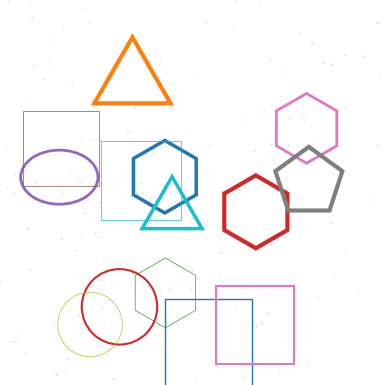[{"shape": "hexagon", "thickness": 2.5, "radius": 0.47, "center": [0.428, 0.541]}, {"shape": "square", "thickness": 1, "radius": 0.57, "center": [0.542, 0.11]}, {"shape": "triangle", "thickness": 3, "radius": 0.57, "center": [0.344, 0.789]}, {"shape": "hexagon", "thickness": 0.5, "radius": 0.45, "center": [0.43, 0.239]}, {"shape": "hexagon", "thickness": 3, "radius": 0.47, "center": [0.665, 0.45]}, {"shape": "circle", "thickness": 1.5, "radius": 0.49, "center": [0.31, 0.203]}, {"shape": "oval", "thickness": 2, "radius": 0.5, "center": [0.154, 0.54]}, {"shape": "square", "thickness": 0.5, "radius": 0.49, "center": [0.158, 0.614]}, {"shape": "square", "thickness": 1.5, "radius": 0.51, "center": [0.662, 0.156]}, {"shape": "hexagon", "thickness": 2, "radius": 0.45, "center": [0.796, 0.667]}, {"shape": "pentagon", "thickness": 3, "radius": 0.46, "center": [0.802, 0.527]}, {"shape": "circle", "thickness": 0.5, "radius": 0.42, "center": [0.234, 0.157]}, {"shape": "triangle", "thickness": 2.5, "radius": 0.45, "center": [0.447, 0.451]}, {"shape": "square", "thickness": 0.5, "radius": 0.52, "center": [0.366, 0.531]}]